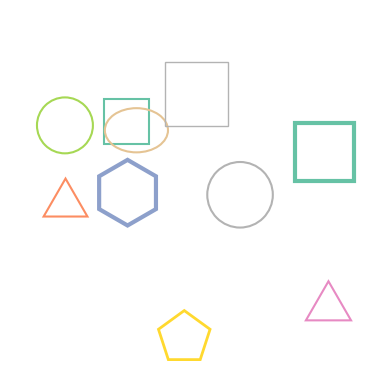[{"shape": "square", "thickness": 1.5, "radius": 0.29, "center": [0.329, 0.685]}, {"shape": "square", "thickness": 3, "radius": 0.38, "center": [0.843, 0.605]}, {"shape": "triangle", "thickness": 1.5, "radius": 0.33, "center": [0.17, 0.47]}, {"shape": "hexagon", "thickness": 3, "radius": 0.43, "center": [0.331, 0.5]}, {"shape": "triangle", "thickness": 1.5, "radius": 0.34, "center": [0.853, 0.202]}, {"shape": "circle", "thickness": 1.5, "radius": 0.36, "center": [0.169, 0.674]}, {"shape": "pentagon", "thickness": 2, "radius": 0.35, "center": [0.479, 0.123]}, {"shape": "oval", "thickness": 1.5, "radius": 0.41, "center": [0.354, 0.662]}, {"shape": "square", "thickness": 1, "radius": 0.41, "center": [0.51, 0.756]}, {"shape": "circle", "thickness": 1.5, "radius": 0.43, "center": [0.623, 0.494]}]